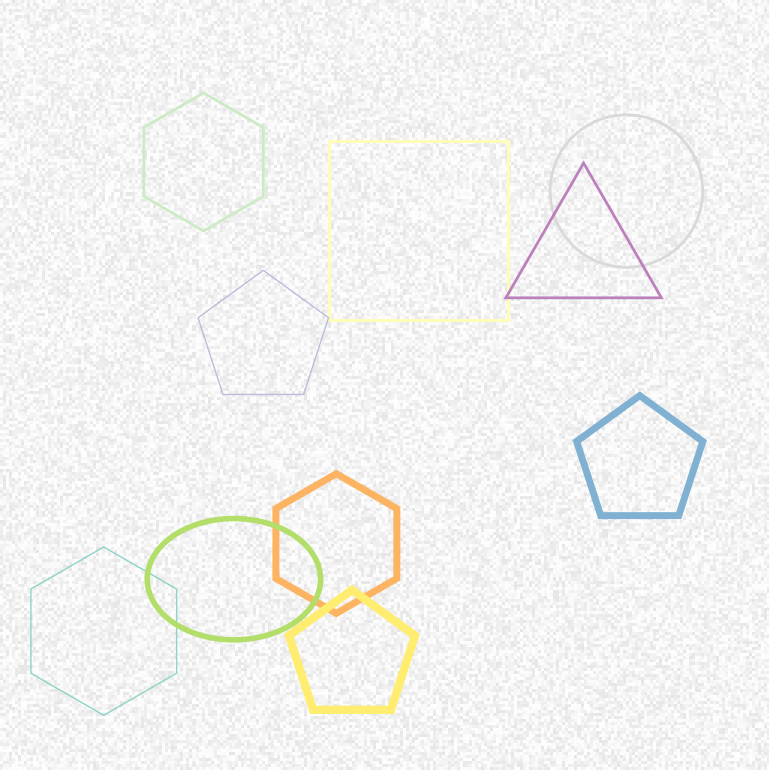[{"shape": "hexagon", "thickness": 0.5, "radius": 0.55, "center": [0.135, 0.18]}, {"shape": "square", "thickness": 1, "radius": 0.58, "center": [0.544, 0.701]}, {"shape": "pentagon", "thickness": 0.5, "radius": 0.45, "center": [0.342, 0.56]}, {"shape": "pentagon", "thickness": 2.5, "radius": 0.43, "center": [0.831, 0.4]}, {"shape": "hexagon", "thickness": 2.5, "radius": 0.45, "center": [0.437, 0.294]}, {"shape": "oval", "thickness": 2, "radius": 0.56, "center": [0.304, 0.248]}, {"shape": "circle", "thickness": 1, "radius": 0.5, "center": [0.814, 0.752]}, {"shape": "triangle", "thickness": 1, "radius": 0.58, "center": [0.758, 0.672]}, {"shape": "hexagon", "thickness": 1, "radius": 0.45, "center": [0.264, 0.79]}, {"shape": "pentagon", "thickness": 3, "radius": 0.43, "center": [0.457, 0.148]}]